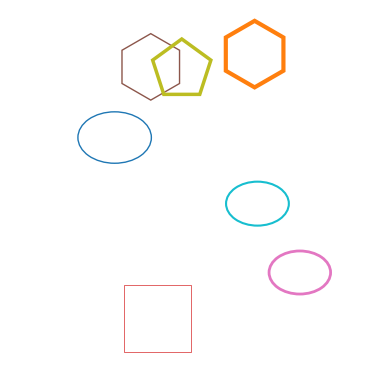[{"shape": "oval", "thickness": 1, "radius": 0.48, "center": [0.298, 0.643]}, {"shape": "hexagon", "thickness": 3, "radius": 0.43, "center": [0.661, 0.859]}, {"shape": "square", "thickness": 0.5, "radius": 0.44, "center": [0.408, 0.173]}, {"shape": "hexagon", "thickness": 1, "radius": 0.43, "center": [0.392, 0.826]}, {"shape": "oval", "thickness": 2, "radius": 0.4, "center": [0.779, 0.292]}, {"shape": "pentagon", "thickness": 2.5, "radius": 0.4, "center": [0.472, 0.819]}, {"shape": "oval", "thickness": 1.5, "radius": 0.41, "center": [0.669, 0.471]}]